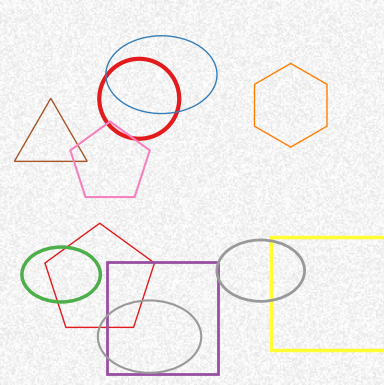[{"shape": "pentagon", "thickness": 1, "radius": 0.75, "center": [0.259, 0.271]}, {"shape": "circle", "thickness": 3, "radius": 0.52, "center": [0.362, 0.743]}, {"shape": "oval", "thickness": 1, "radius": 0.72, "center": [0.419, 0.806]}, {"shape": "oval", "thickness": 2.5, "radius": 0.51, "center": [0.159, 0.287]}, {"shape": "square", "thickness": 2, "radius": 0.73, "center": [0.422, 0.175]}, {"shape": "hexagon", "thickness": 1, "radius": 0.54, "center": [0.755, 0.727]}, {"shape": "square", "thickness": 2.5, "radius": 0.74, "center": [0.852, 0.238]}, {"shape": "triangle", "thickness": 1, "radius": 0.55, "center": [0.132, 0.635]}, {"shape": "pentagon", "thickness": 1.5, "radius": 0.54, "center": [0.286, 0.576]}, {"shape": "oval", "thickness": 2, "radius": 0.57, "center": [0.677, 0.297]}, {"shape": "oval", "thickness": 1.5, "radius": 0.67, "center": [0.388, 0.126]}]